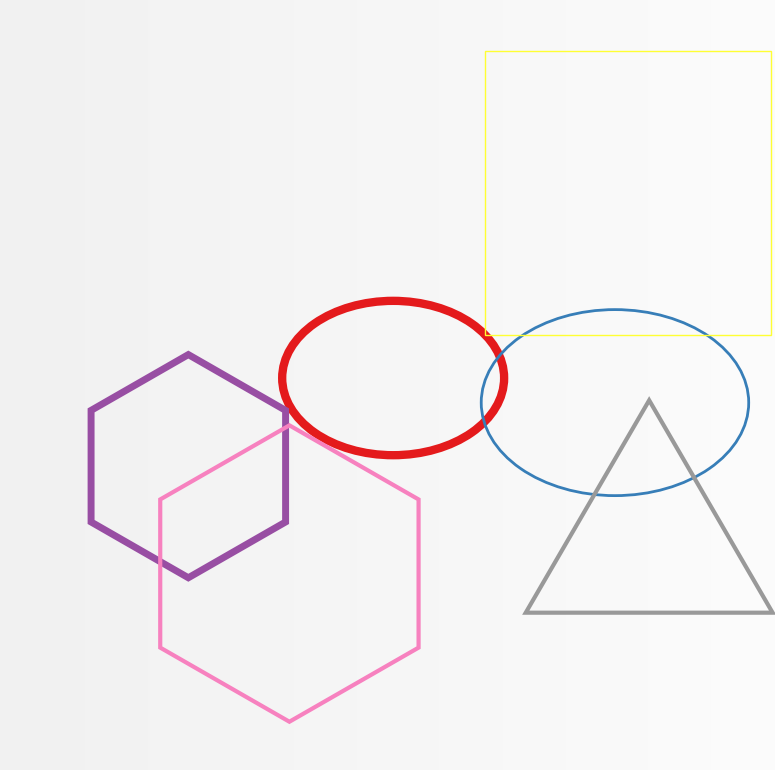[{"shape": "oval", "thickness": 3, "radius": 0.72, "center": [0.507, 0.509]}, {"shape": "oval", "thickness": 1, "radius": 0.86, "center": [0.794, 0.477]}, {"shape": "hexagon", "thickness": 2.5, "radius": 0.72, "center": [0.243, 0.395]}, {"shape": "square", "thickness": 0.5, "radius": 0.92, "center": [0.81, 0.749]}, {"shape": "hexagon", "thickness": 1.5, "radius": 0.96, "center": [0.373, 0.255]}, {"shape": "triangle", "thickness": 1.5, "radius": 0.92, "center": [0.838, 0.296]}]